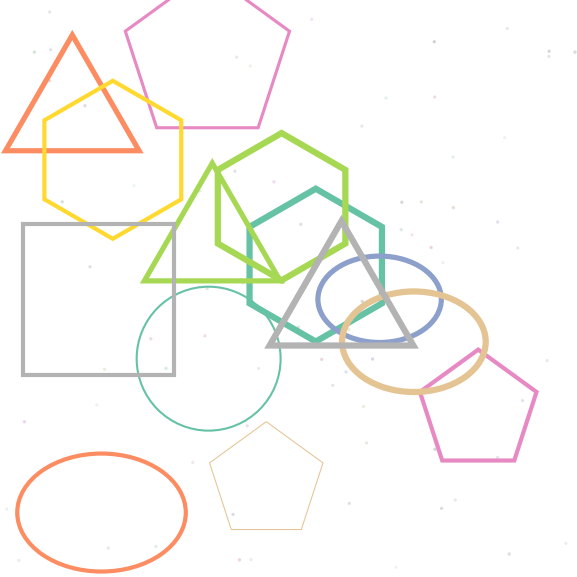[{"shape": "hexagon", "thickness": 3, "radius": 0.66, "center": [0.547, 0.54]}, {"shape": "circle", "thickness": 1, "radius": 0.62, "center": [0.361, 0.378]}, {"shape": "oval", "thickness": 2, "radius": 0.73, "center": [0.176, 0.112]}, {"shape": "triangle", "thickness": 2.5, "radius": 0.67, "center": [0.125, 0.805]}, {"shape": "oval", "thickness": 2.5, "radius": 0.53, "center": [0.657, 0.481]}, {"shape": "pentagon", "thickness": 1.5, "radius": 0.75, "center": [0.359, 0.899]}, {"shape": "pentagon", "thickness": 2, "radius": 0.53, "center": [0.828, 0.288]}, {"shape": "triangle", "thickness": 2.5, "radius": 0.68, "center": [0.368, 0.581]}, {"shape": "hexagon", "thickness": 3, "radius": 0.64, "center": [0.488, 0.641]}, {"shape": "hexagon", "thickness": 2, "radius": 0.68, "center": [0.195, 0.722]}, {"shape": "oval", "thickness": 3, "radius": 0.62, "center": [0.717, 0.407]}, {"shape": "pentagon", "thickness": 0.5, "radius": 0.52, "center": [0.461, 0.166]}, {"shape": "square", "thickness": 2, "radius": 0.65, "center": [0.17, 0.481]}, {"shape": "triangle", "thickness": 3, "radius": 0.72, "center": [0.591, 0.473]}]